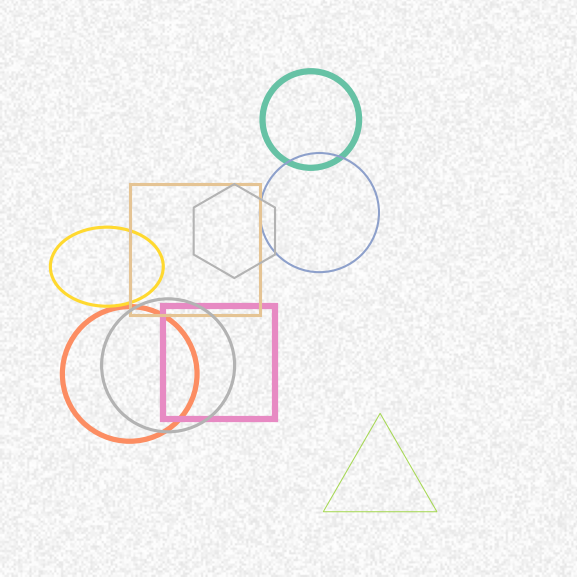[{"shape": "circle", "thickness": 3, "radius": 0.42, "center": [0.538, 0.792]}, {"shape": "circle", "thickness": 2.5, "radius": 0.58, "center": [0.225, 0.352]}, {"shape": "circle", "thickness": 1, "radius": 0.52, "center": [0.553, 0.631]}, {"shape": "square", "thickness": 3, "radius": 0.49, "center": [0.379, 0.372]}, {"shape": "triangle", "thickness": 0.5, "radius": 0.57, "center": [0.658, 0.17]}, {"shape": "oval", "thickness": 1.5, "radius": 0.49, "center": [0.185, 0.537]}, {"shape": "square", "thickness": 1.5, "radius": 0.57, "center": [0.338, 0.567]}, {"shape": "circle", "thickness": 1.5, "radius": 0.58, "center": [0.291, 0.367]}, {"shape": "hexagon", "thickness": 1, "radius": 0.41, "center": [0.406, 0.599]}]